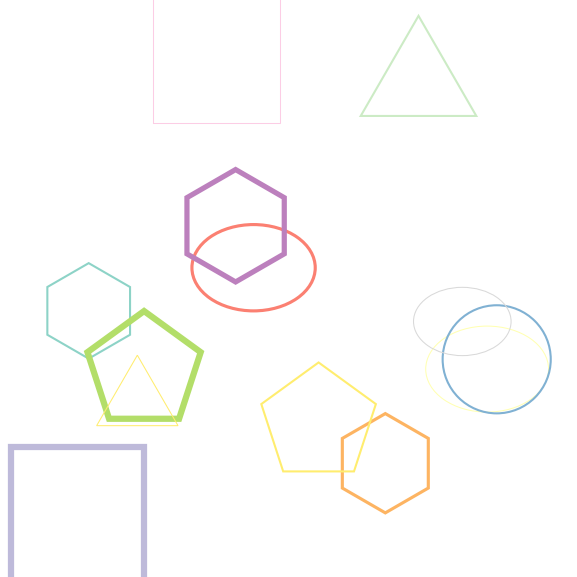[{"shape": "hexagon", "thickness": 1, "radius": 0.41, "center": [0.154, 0.461]}, {"shape": "oval", "thickness": 0.5, "radius": 0.53, "center": [0.844, 0.36]}, {"shape": "square", "thickness": 3, "radius": 0.57, "center": [0.134, 0.11]}, {"shape": "oval", "thickness": 1.5, "radius": 0.53, "center": [0.439, 0.536]}, {"shape": "circle", "thickness": 1, "radius": 0.47, "center": [0.86, 0.377]}, {"shape": "hexagon", "thickness": 1.5, "radius": 0.43, "center": [0.667, 0.197]}, {"shape": "pentagon", "thickness": 3, "radius": 0.52, "center": [0.249, 0.357]}, {"shape": "square", "thickness": 0.5, "radius": 0.55, "center": [0.375, 0.897]}, {"shape": "oval", "thickness": 0.5, "radius": 0.42, "center": [0.801, 0.442]}, {"shape": "hexagon", "thickness": 2.5, "radius": 0.49, "center": [0.408, 0.608]}, {"shape": "triangle", "thickness": 1, "radius": 0.58, "center": [0.725, 0.856]}, {"shape": "pentagon", "thickness": 1, "radius": 0.52, "center": [0.552, 0.267]}, {"shape": "triangle", "thickness": 0.5, "radius": 0.41, "center": [0.238, 0.303]}]